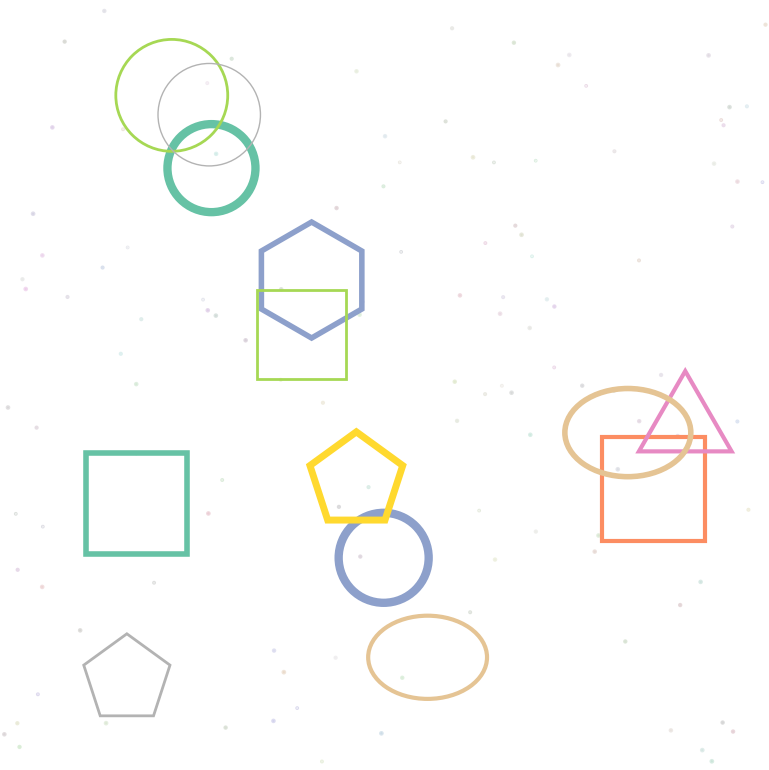[{"shape": "square", "thickness": 2, "radius": 0.33, "center": [0.177, 0.347]}, {"shape": "circle", "thickness": 3, "radius": 0.29, "center": [0.275, 0.782]}, {"shape": "square", "thickness": 1.5, "radius": 0.34, "center": [0.849, 0.365]}, {"shape": "hexagon", "thickness": 2, "radius": 0.38, "center": [0.405, 0.636]}, {"shape": "circle", "thickness": 3, "radius": 0.29, "center": [0.498, 0.276]}, {"shape": "triangle", "thickness": 1.5, "radius": 0.35, "center": [0.89, 0.449]}, {"shape": "circle", "thickness": 1, "radius": 0.36, "center": [0.223, 0.876]}, {"shape": "square", "thickness": 1, "radius": 0.29, "center": [0.392, 0.565]}, {"shape": "pentagon", "thickness": 2.5, "radius": 0.32, "center": [0.463, 0.376]}, {"shape": "oval", "thickness": 1.5, "radius": 0.39, "center": [0.555, 0.146]}, {"shape": "oval", "thickness": 2, "radius": 0.41, "center": [0.815, 0.438]}, {"shape": "circle", "thickness": 0.5, "radius": 0.33, "center": [0.272, 0.851]}, {"shape": "pentagon", "thickness": 1, "radius": 0.29, "center": [0.165, 0.118]}]